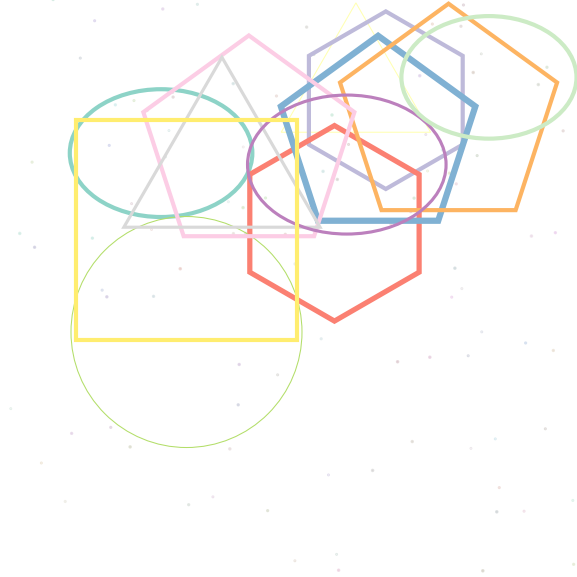[{"shape": "oval", "thickness": 2, "radius": 0.79, "center": [0.279, 0.734]}, {"shape": "triangle", "thickness": 0.5, "radius": 0.75, "center": [0.616, 0.845]}, {"shape": "hexagon", "thickness": 2, "radius": 0.77, "center": [0.668, 0.826]}, {"shape": "hexagon", "thickness": 2.5, "radius": 0.85, "center": [0.579, 0.612]}, {"shape": "pentagon", "thickness": 3, "radius": 0.89, "center": [0.655, 0.76]}, {"shape": "pentagon", "thickness": 2, "radius": 0.99, "center": [0.777, 0.795]}, {"shape": "circle", "thickness": 0.5, "radius": 1.0, "center": [0.323, 0.424]}, {"shape": "pentagon", "thickness": 2, "radius": 0.96, "center": [0.431, 0.746]}, {"shape": "triangle", "thickness": 1.5, "radius": 0.98, "center": [0.384, 0.704]}, {"shape": "oval", "thickness": 1.5, "radius": 0.86, "center": [0.601, 0.714]}, {"shape": "oval", "thickness": 2, "radius": 0.76, "center": [0.847, 0.865]}, {"shape": "square", "thickness": 2, "radius": 0.95, "center": [0.323, 0.601]}]